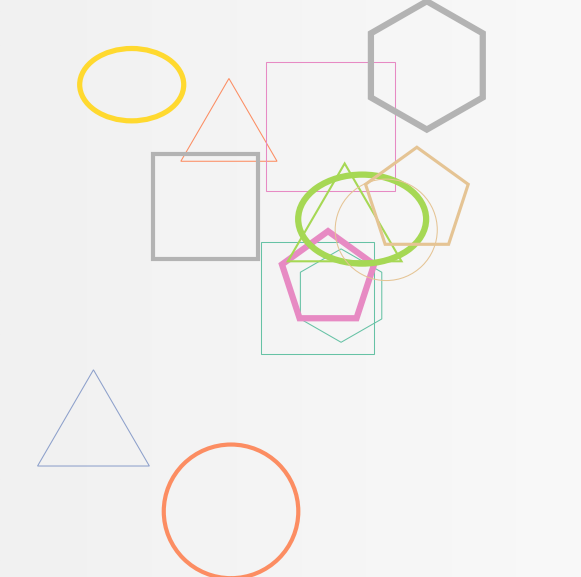[{"shape": "hexagon", "thickness": 0.5, "radius": 0.4, "center": [0.587, 0.487]}, {"shape": "square", "thickness": 0.5, "radius": 0.49, "center": [0.546, 0.483]}, {"shape": "triangle", "thickness": 0.5, "radius": 0.48, "center": [0.394, 0.768]}, {"shape": "circle", "thickness": 2, "radius": 0.58, "center": [0.397, 0.114]}, {"shape": "triangle", "thickness": 0.5, "radius": 0.56, "center": [0.161, 0.248]}, {"shape": "pentagon", "thickness": 3, "radius": 0.42, "center": [0.564, 0.515]}, {"shape": "square", "thickness": 0.5, "radius": 0.56, "center": [0.569, 0.78]}, {"shape": "oval", "thickness": 3, "radius": 0.55, "center": [0.623, 0.62]}, {"shape": "triangle", "thickness": 1, "radius": 0.56, "center": [0.593, 0.603]}, {"shape": "oval", "thickness": 2.5, "radius": 0.45, "center": [0.227, 0.853]}, {"shape": "pentagon", "thickness": 1.5, "radius": 0.46, "center": [0.717, 0.651]}, {"shape": "circle", "thickness": 0.5, "radius": 0.44, "center": [0.664, 0.601]}, {"shape": "square", "thickness": 2, "radius": 0.45, "center": [0.354, 0.642]}, {"shape": "hexagon", "thickness": 3, "radius": 0.56, "center": [0.734, 0.886]}]